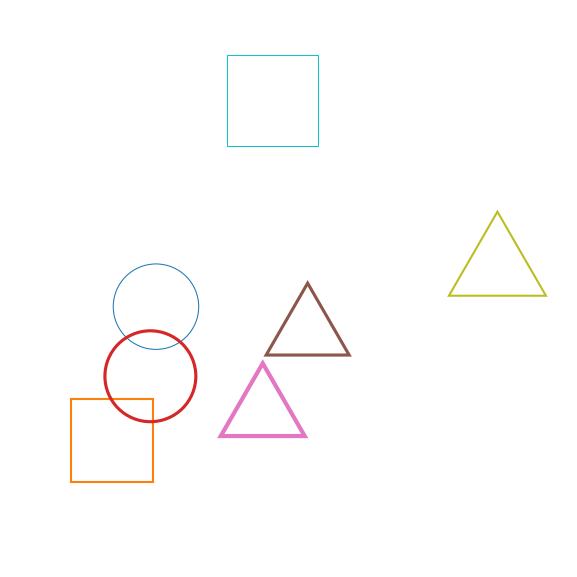[{"shape": "circle", "thickness": 0.5, "radius": 0.37, "center": [0.27, 0.468]}, {"shape": "square", "thickness": 1, "radius": 0.36, "center": [0.194, 0.236]}, {"shape": "circle", "thickness": 1.5, "radius": 0.39, "center": [0.26, 0.348]}, {"shape": "triangle", "thickness": 1.5, "radius": 0.41, "center": [0.533, 0.426]}, {"shape": "triangle", "thickness": 2, "radius": 0.42, "center": [0.455, 0.286]}, {"shape": "triangle", "thickness": 1, "radius": 0.49, "center": [0.861, 0.536]}, {"shape": "square", "thickness": 0.5, "radius": 0.39, "center": [0.471, 0.825]}]